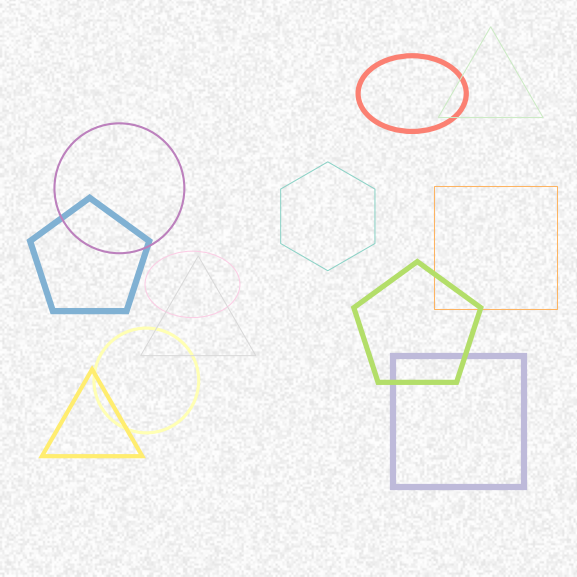[{"shape": "hexagon", "thickness": 0.5, "radius": 0.47, "center": [0.568, 0.625]}, {"shape": "circle", "thickness": 1.5, "radius": 0.45, "center": [0.253, 0.34]}, {"shape": "square", "thickness": 3, "radius": 0.57, "center": [0.794, 0.269]}, {"shape": "oval", "thickness": 2.5, "radius": 0.47, "center": [0.714, 0.837]}, {"shape": "pentagon", "thickness": 3, "radius": 0.54, "center": [0.155, 0.548]}, {"shape": "square", "thickness": 0.5, "radius": 0.53, "center": [0.858, 0.57]}, {"shape": "pentagon", "thickness": 2.5, "radius": 0.58, "center": [0.723, 0.431]}, {"shape": "oval", "thickness": 0.5, "radius": 0.41, "center": [0.333, 0.507]}, {"shape": "triangle", "thickness": 0.5, "radius": 0.58, "center": [0.343, 0.441]}, {"shape": "circle", "thickness": 1, "radius": 0.56, "center": [0.207, 0.673]}, {"shape": "triangle", "thickness": 0.5, "radius": 0.52, "center": [0.85, 0.848]}, {"shape": "triangle", "thickness": 2, "radius": 0.5, "center": [0.159, 0.259]}]